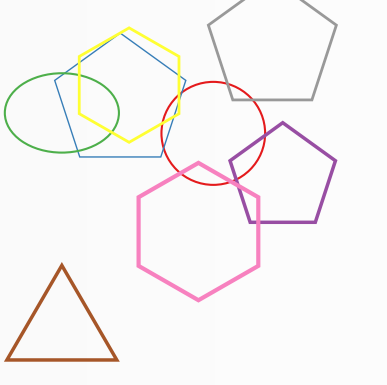[{"shape": "circle", "thickness": 1.5, "radius": 0.67, "center": [0.55, 0.654]}, {"shape": "pentagon", "thickness": 1, "radius": 0.89, "center": [0.31, 0.736]}, {"shape": "oval", "thickness": 1.5, "radius": 0.74, "center": [0.16, 0.707]}, {"shape": "pentagon", "thickness": 2.5, "radius": 0.71, "center": [0.73, 0.538]}, {"shape": "hexagon", "thickness": 2, "radius": 0.74, "center": [0.333, 0.779]}, {"shape": "triangle", "thickness": 2.5, "radius": 0.82, "center": [0.16, 0.147]}, {"shape": "hexagon", "thickness": 3, "radius": 0.89, "center": [0.512, 0.399]}, {"shape": "pentagon", "thickness": 2, "radius": 0.87, "center": [0.703, 0.881]}]